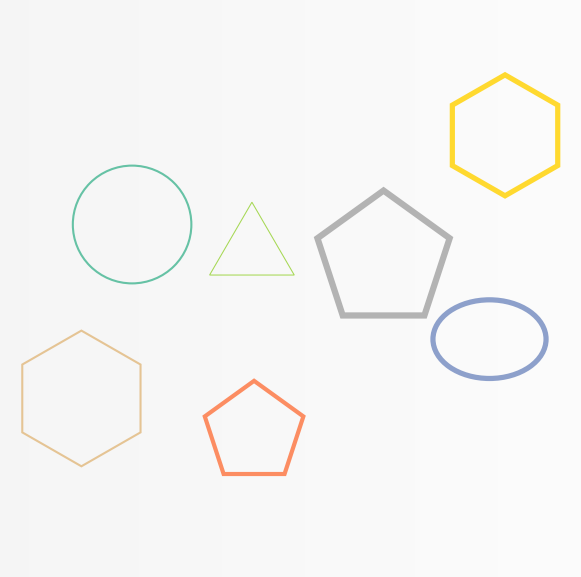[{"shape": "circle", "thickness": 1, "radius": 0.51, "center": [0.227, 0.61]}, {"shape": "pentagon", "thickness": 2, "radius": 0.45, "center": [0.437, 0.25]}, {"shape": "oval", "thickness": 2.5, "radius": 0.49, "center": [0.842, 0.412]}, {"shape": "triangle", "thickness": 0.5, "radius": 0.42, "center": [0.433, 0.565]}, {"shape": "hexagon", "thickness": 2.5, "radius": 0.52, "center": [0.869, 0.765]}, {"shape": "hexagon", "thickness": 1, "radius": 0.59, "center": [0.14, 0.309]}, {"shape": "pentagon", "thickness": 3, "radius": 0.6, "center": [0.66, 0.55]}]